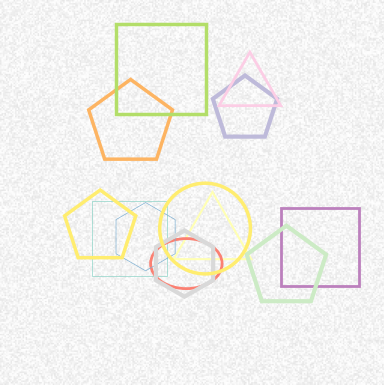[{"shape": "square", "thickness": 0.5, "radius": 0.49, "center": [0.336, 0.38]}, {"shape": "triangle", "thickness": 1.5, "radius": 0.58, "center": [0.552, 0.385]}, {"shape": "pentagon", "thickness": 3, "radius": 0.44, "center": [0.636, 0.716]}, {"shape": "oval", "thickness": 2, "radius": 0.46, "center": [0.484, 0.315]}, {"shape": "hexagon", "thickness": 0.5, "radius": 0.44, "center": [0.378, 0.385]}, {"shape": "pentagon", "thickness": 2.5, "radius": 0.57, "center": [0.339, 0.679]}, {"shape": "square", "thickness": 2.5, "radius": 0.58, "center": [0.417, 0.82]}, {"shape": "triangle", "thickness": 2, "radius": 0.46, "center": [0.649, 0.772]}, {"shape": "hexagon", "thickness": 3, "radius": 0.43, "center": [0.479, 0.315]}, {"shape": "square", "thickness": 2, "radius": 0.51, "center": [0.831, 0.358]}, {"shape": "pentagon", "thickness": 3, "radius": 0.54, "center": [0.744, 0.305]}, {"shape": "circle", "thickness": 2.5, "radius": 0.59, "center": [0.533, 0.406]}, {"shape": "pentagon", "thickness": 2.5, "radius": 0.49, "center": [0.26, 0.409]}]